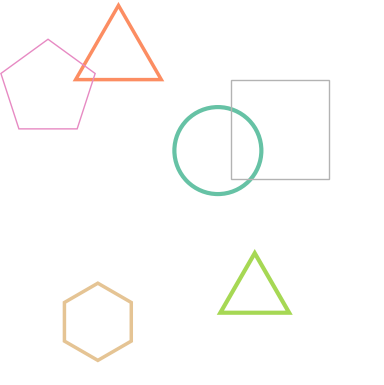[{"shape": "circle", "thickness": 3, "radius": 0.56, "center": [0.566, 0.609]}, {"shape": "triangle", "thickness": 2.5, "radius": 0.64, "center": [0.308, 0.857]}, {"shape": "pentagon", "thickness": 1, "radius": 0.64, "center": [0.125, 0.769]}, {"shape": "triangle", "thickness": 3, "radius": 0.52, "center": [0.662, 0.239]}, {"shape": "hexagon", "thickness": 2.5, "radius": 0.5, "center": [0.254, 0.164]}, {"shape": "square", "thickness": 1, "radius": 0.64, "center": [0.728, 0.664]}]